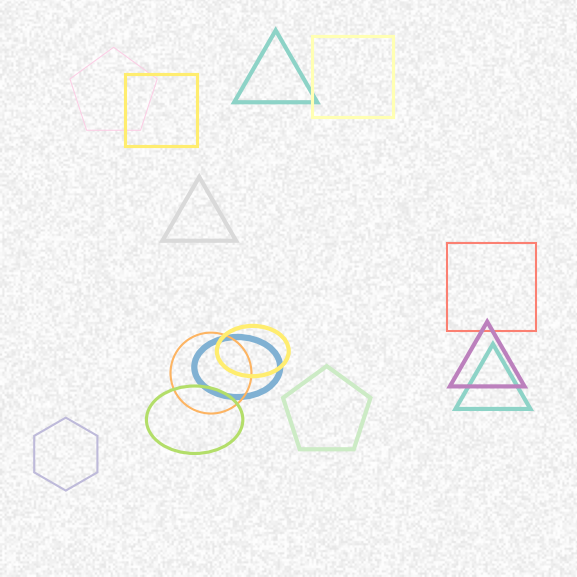[{"shape": "triangle", "thickness": 2, "radius": 0.37, "center": [0.854, 0.328]}, {"shape": "triangle", "thickness": 2, "radius": 0.42, "center": [0.477, 0.864]}, {"shape": "square", "thickness": 1.5, "radius": 0.35, "center": [0.61, 0.867]}, {"shape": "hexagon", "thickness": 1, "radius": 0.32, "center": [0.114, 0.213]}, {"shape": "square", "thickness": 1, "radius": 0.38, "center": [0.851, 0.502]}, {"shape": "oval", "thickness": 3, "radius": 0.37, "center": [0.411, 0.364]}, {"shape": "circle", "thickness": 1, "radius": 0.35, "center": [0.365, 0.353]}, {"shape": "oval", "thickness": 1.5, "radius": 0.42, "center": [0.337, 0.272]}, {"shape": "pentagon", "thickness": 0.5, "radius": 0.4, "center": [0.197, 0.838]}, {"shape": "triangle", "thickness": 2, "radius": 0.37, "center": [0.345, 0.619]}, {"shape": "triangle", "thickness": 2, "radius": 0.37, "center": [0.844, 0.367]}, {"shape": "pentagon", "thickness": 2, "radius": 0.4, "center": [0.566, 0.286]}, {"shape": "square", "thickness": 1.5, "radius": 0.31, "center": [0.278, 0.809]}, {"shape": "oval", "thickness": 2, "radius": 0.31, "center": [0.438, 0.391]}]